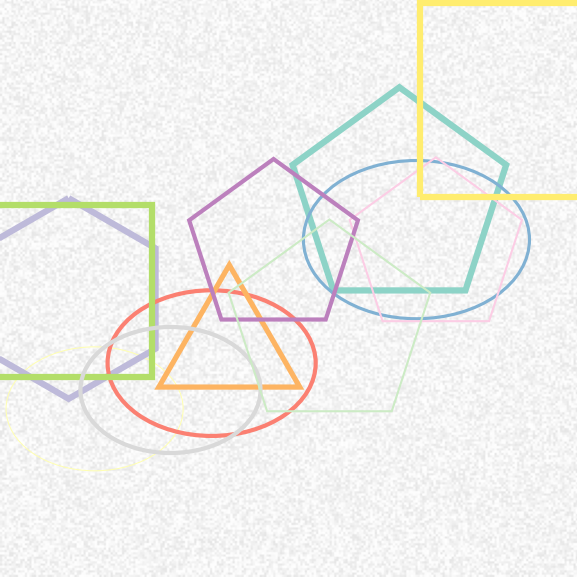[{"shape": "pentagon", "thickness": 3, "radius": 0.97, "center": [0.692, 0.654]}, {"shape": "oval", "thickness": 0.5, "radius": 0.77, "center": [0.164, 0.291]}, {"shape": "hexagon", "thickness": 3, "radius": 0.87, "center": [0.119, 0.482]}, {"shape": "oval", "thickness": 2, "radius": 0.9, "center": [0.366, 0.37]}, {"shape": "oval", "thickness": 1.5, "radius": 0.98, "center": [0.721, 0.584]}, {"shape": "triangle", "thickness": 2.5, "radius": 0.7, "center": [0.397, 0.399]}, {"shape": "square", "thickness": 3, "radius": 0.74, "center": [0.114, 0.495]}, {"shape": "pentagon", "thickness": 1, "radius": 0.78, "center": [0.755, 0.57]}, {"shape": "oval", "thickness": 2, "radius": 0.78, "center": [0.295, 0.324]}, {"shape": "pentagon", "thickness": 2, "radius": 0.77, "center": [0.474, 0.57]}, {"shape": "pentagon", "thickness": 1, "radius": 0.92, "center": [0.57, 0.436]}, {"shape": "square", "thickness": 3, "radius": 0.84, "center": [0.896, 0.826]}]